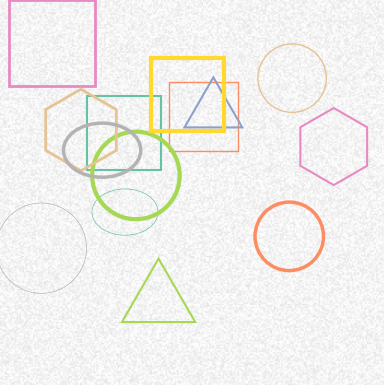[{"shape": "square", "thickness": 1.5, "radius": 0.48, "center": [0.321, 0.654]}, {"shape": "oval", "thickness": 0.5, "radius": 0.43, "center": [0.325, 0.449]}, {"shape": "square", "thickness": 1, "radius": 0.44, "center": [0.528, 0.698]}, {"shape": "circle", "thickness": 2.5, "radius": 0.44, "center": [0.751, 0.386]}, {"shape": "triangle", "thickness": 1.5, "radius": 0.43, "center": [0.554, 0.712]}, {"shape": "hexagon", "thickness": 1.5, "radius": 0.5, "center": [0.867, 0.619]}, {"shape": "square", "thickness": 2, "radius": 0.56, "center": [0.136, 0.889]}, {"shape": "triangle", "thickness": 1.5, "radius": 0.55, "center": [0.412, 0.218]}, {"shape": "circle", "thickness": 3, "radius": 0.57, "center": [0.353, 0.544]}, {"shape": "square", "thickness": 3, "radius": 0.47, "center": [0.486, 0.754]}, {"shape": "hexagon", "thickness": 2, "radius": 0.53, "center": [0.21, 0.662]}, {"shape": "circle", "thickness": 1, "radius": 0.44, "center": [0.759, 0.797]}, {"shape": "circle", "thickness": 0.5, "radius": 0.59, "center": [0.107, 0.355]}, {"shape": "oval", "thickness": 2.5, "radius": 0.5, "center": [0.265, 0.61]}]